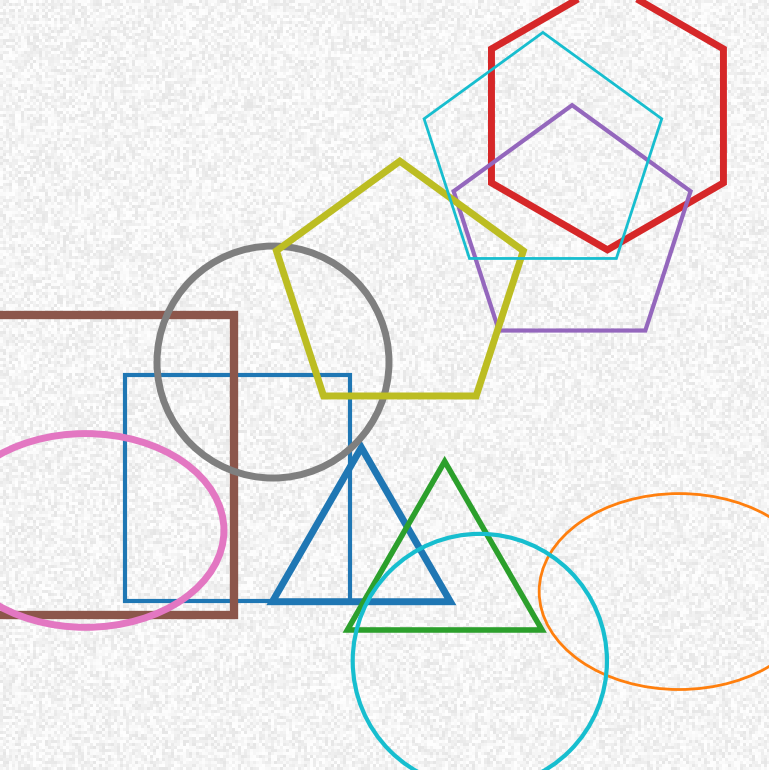[{"shape": "triangle", "thickness": 2.5, "radius": 0.67, "center": [0.469, 0.285]}, {"shape": "square", "thickness": 1.5, "radius": 0.73, "center": [0.308, 0.367]}, {"shape": "oval", "thickness": 1, "radius": 0.91, "center": [0.882, 0.232]}, {"shape": "triangle", "thickness": 2, "radius": 0.73, "center": [0.578, 0.255]}, {"shape": "hexagon", "thickness": 2.5, "radius": 0.87, "center": [0.789, 0.849]}, {"shape": "pentagon", "thickness": 1.5, "radius": 0.81, "center": [0.743, 0.702]}, {"shape": "square", "thickness": 3, "radius": 0.97, "center": [0.109, 0.396]}, {"shape": "oval", "thickness": 2.5, "radius": 0.9, "center": [0.111, 0.311]}, {"shape": "circle", "thickness": 2.5, "radius": 0.75, "center": [0.355, 0.53]}, {"shape": "pentagon", "thickness": 2.5, "radius": 0.84, "center": [0.519, 0.622]}, {"shape": "pentagon", "thickness": 1, "radius": 0.81, "center": [0.705, 0.796]}, {"shape": "circle", "thickness": 1.5, "radius": 0.83, "center": [0.623, 0.142]}]